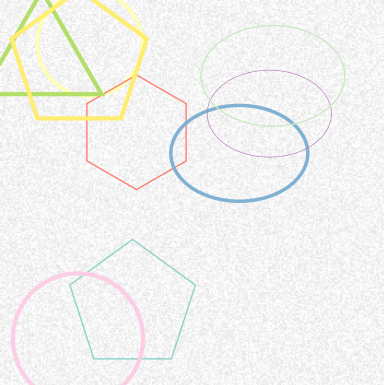[{"shape": "pentagon", "thickness": 1, "radius": 0.86, "center": [0.344, 0.207]}, {"shape": "circle", "thickness": 2.5, "radius": 0.68, "center": [0.233, 0.886]}, {"shape": "hexagon", "thickness": 1, "radius": 0.74, "center": [0.355, 0.656]}, {"shape": "oval", "thickness": 2.5, "radius": 0.89, "center": [0.622, 0.602]}, {"shape": "triangle", "thickness": 3, "radius": 0.89, "center": [0.109, 0.845]}, {"shape": "circle", "thickness": 3, "radius": 0.85, "center": [0.202, 0.121]}, {"shape": "oval", "thickness": 0.5, "radius": 0.81, "center": [0.7, 0.705]}, {"shape": "oval", "thickness": 1, "radius": 0.93, "center": [0.709, 0.803]}, {"shape": "pentagon", "thickness": 3, "radius": 0.92, "center": [0.206, 0.842]}]